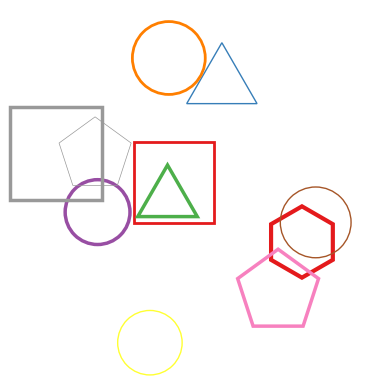[{"shape": "square", "thickness": 2, "radius": 0.53, "center": [0.452, 0.526]}, {"shape": "hexagon", "thickness": 3, "radius": 0.46, "center": [0.784, 0.371]}, {"shape": "triangle", "thickness": 1, "radius": 0.53, "center": [0.576, 0.784]}, {"shape": "triangle", "thickness": 2.5, "radius": 0.45, "center": [0.435, 0.482]}, {"shape": "circle", "thickness": 2.5, "radius": 0.42, "center": [0.253, 0.449]}, {"shape": "circle", "thickness": 2, "radius": 0.47, "center": [0.438, 0.849]}, {"shape": "circle", "thickness": 1, "radius": 0.42, "center": [0.389, 0.11]}, {"shape": "circle", "thickness": 1, "radius": 0.46, "center": [0.82, 0.422]}, {"shape": "pentagon", "thickness": 2.5, "radius": 0.55, "center": [0.722, 0.242]}, {"shape": "square", "thickness": 2.5, "radius": 0.6, "center": [0.146, 0.602]}, {"shape": "pentagon", "thickness": 0.5, "radius": 0.49, "center": [0.247, 0.598]}]